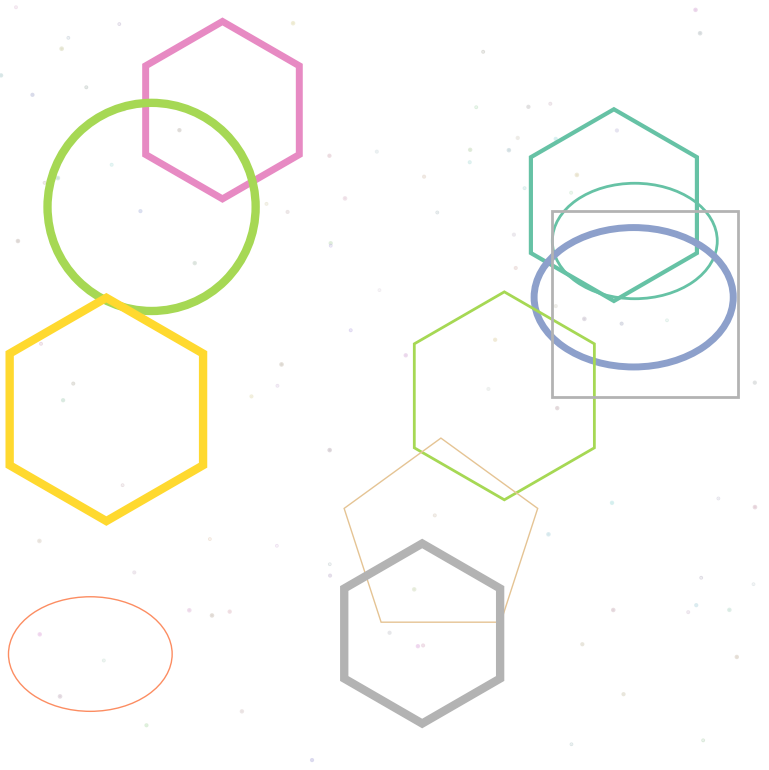[{"shape": "hexagon", "thickness": 1.5, "radius": 0.62, "center": [0.797, 0.734]}, {"shape": "oval", "thickness": 1, "radius": 0.54, "center": [0.824, 0.687]}, {"shape": "oval", "thickness": 0.5, "radius": 0.53, "center": [0.117, 0.151]}, {"shape": "oval", "thickness": 2.5, "radius": 0.65, "center": [0.823, 0.614]}, {"shape": "hexagon", "thickness": 2.5, "radius": 0.58, "center": [0.289, 0.857]}, {"shape": "hexagon", "thickness": 1, "radius": 0.68, "center": [0.655, 0.486]}, {"shape": "circle", "thickness": 3, "radius": 0.68, "center": [0.197, 0.731]}, {"shape": "hexagon", "thickness": 3, "radius": 0.73, "center": [0.138, 0.468]}, {"shape": "pentagon", "thickness": 0.5, "radius": 0.66, "center": [0.573, 0.299]}, {"shape": "square", "thickness": 1, "radius": 0.6, "center": [0.838, 0.605]}, {"shape": "hexagon", "thickness": 3, "radius": 0.58, "center": [0.548, 0.177]}]